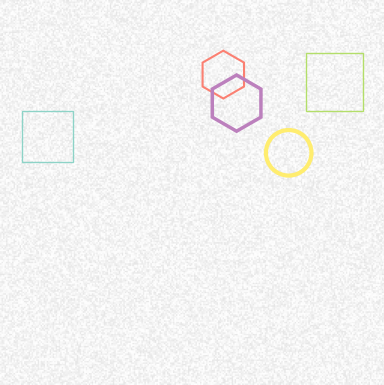[{"shape": "square", "thickness": 1, "radius": 0.33, "center": [0.123, 0.644]}, {"shape": "hexagon", "thickness": 1.5, "radius": 0.31, "center": [0.58, 0.806]}, {"shape": "square", "thickness": 1, "radius": 0.37, "center": [0.868, 0.787]}, {"shape": "hexagon", "thickness": 2.5, "radius": 0.36, "center": [0.615, 0.732]}, {"shape": "circle", "thickness": 3, "radius": 0.3, "center": [0.75, 0.603]}]